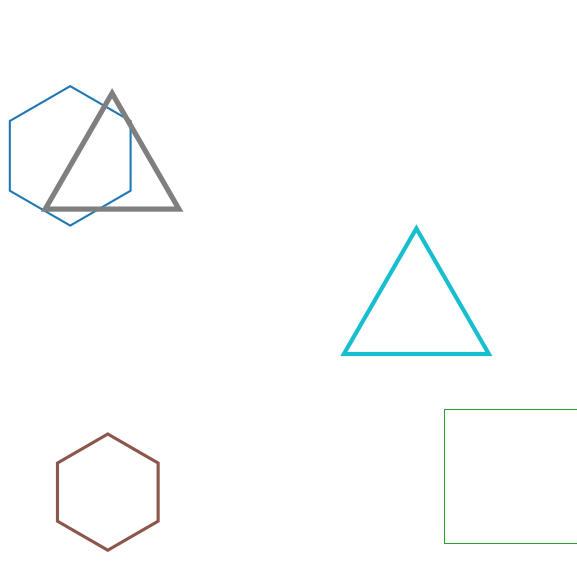[{"shape": "hexagon", "thickness": 1, "radius": 0.6, "center": [0.122, 0.729]}, {"shape": "square", "thickness": 0.5, "radius": 0.58, "center": [0.885, 0.175]}, {"shape": "hexagon", "thickness": 1.5, "radius": 0.5, "center": [0.187, 0.147]}, {"shape": "triangle", "thickness": 2.5, "radius": 0.67, "center": [0.194, 0.704]}, {"shape": "triangle", "thickness": 2, "radius": 0.72, "center": [0.721, 0.459]}]